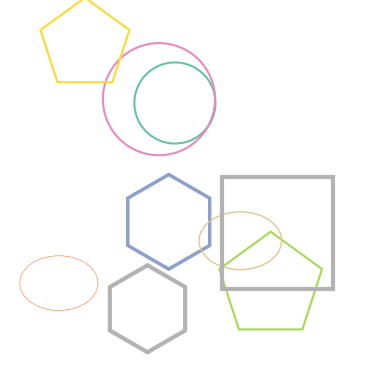[{"shape": "circle", "thickness": 1.5, "radius": 0.53, "center": [0.454, 0.733]}, {"shape": "oval", "thickness": 0.5, "radius": 0.51, "center": [0.153, 0.265]}, {"shape": "hexagon", "thickness": 2.5, "radius": 0.61, "center": [0.438, 0.424]}, {"shape": "circle", "thickness": 1.5, "radius": 0.73, "center": [0.413, 0.742]}, {"shape": "pentagon", "thickness": 1.5, "radius": 0.7, "center": [0.703, 0.258]}, {"shape": "pentagon", "thickness": 1.5, "radius": 0.61, "center": [0.221, 0.885]}, {"shape": "oval", "thickness": 1, "radius": 0.54, "center": [0.624, 0.375]}, {"shape": "square", "thickness": 3, "radius": 0.72, "center": [0.72, 0.395]}, {"shape": "hexagon", "thickness": 3, "radius": 0.56, "center": [0.383, 0.198]}]